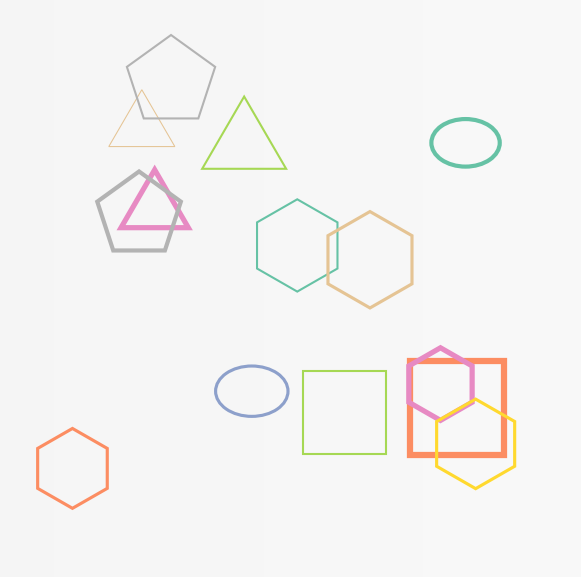[{"shape": "oval", "thickness": 2, "radius": 0.29, "center": [0.801, 0.752]}, {"shape": "hexagon", "thickness": 1, "radius": 0.4, "center": [0.511, 0.574]}, {"shape": "square", "thickness": 3, "radius": 0.4, "center": [0.786, 0.293]}, {"shape": "hexagon", "thickness": 1.5, "radius": 0.35, "center": [0.125, 0.188]}, {"shape": "oval", "thickness": 1.5, "radius": 0.31, "center": [0.433, 0.322]}, {"shape": "hexagon", "thickness": 2.5, "radius": 0.31, "center": [0.758, 0.334]}, {"shape": "triangle", "thickness": 2.5, "radius": 0.33, "center": [0.266, 0.638]}, {"shape": "square", "thickness": 1, "radius": 0.36, "center": [0.593, 0.284]}, {"shape": "triangle", "thickness": 1, "radius": 0.42, "center": [0.42, 0.749]}, {"shape": "hexagon", "thickness": 1.5, "radius": 0.39, "center": [0.818, 0.23]}, {"shape": "hexagon", "thickness": 1.5, "radius": 0.42, "center": [0.637, 0.549]}, {"shape": "triangle", "thickness": 0.5, "radius": 0.33, "center": [0.244, 0.778]}, {"shape": "pentagon", "thickness": 2, "radius": 0.38, "center": [0.239, 0.627]}, {"shape": "pentagon", "thickness": 1, "radius": 0.4, "center": [0.294, 0.859]}]